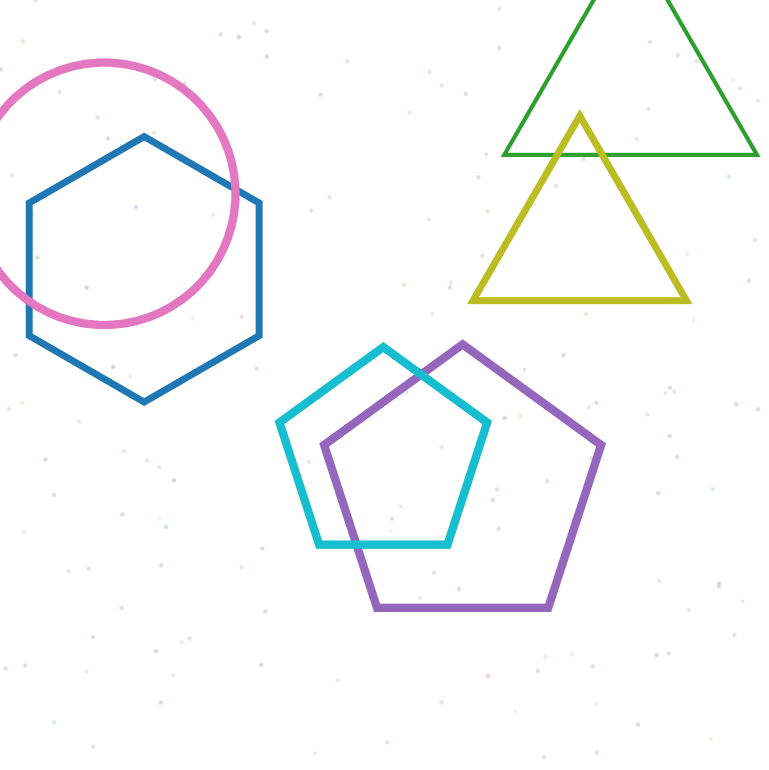[{"shape": "hexagon", "thickness": 2.5, "radius": 0.86, "center": [0.187, 0.65]}, {"shape": "triangle", "thickness": 1.5, "radius": 0.95, "center": [0.819, 0.894]}, {"shape": "pentagon", "thickness": 3, "radius": 0.95, "center": [0.601, 0.364]}, {"shape": "circle", "thickness": 3, "radius": 0.85, "center": [0.135, 0.748]}, {"shape": "triangle", "thickness": 2.5, "radius": 0.8, "center": [0.753, 0.69]}, {"shape": "pentagon", "thickness": 3, "radius": 0.71, "center": [0.498, 0.407]}]